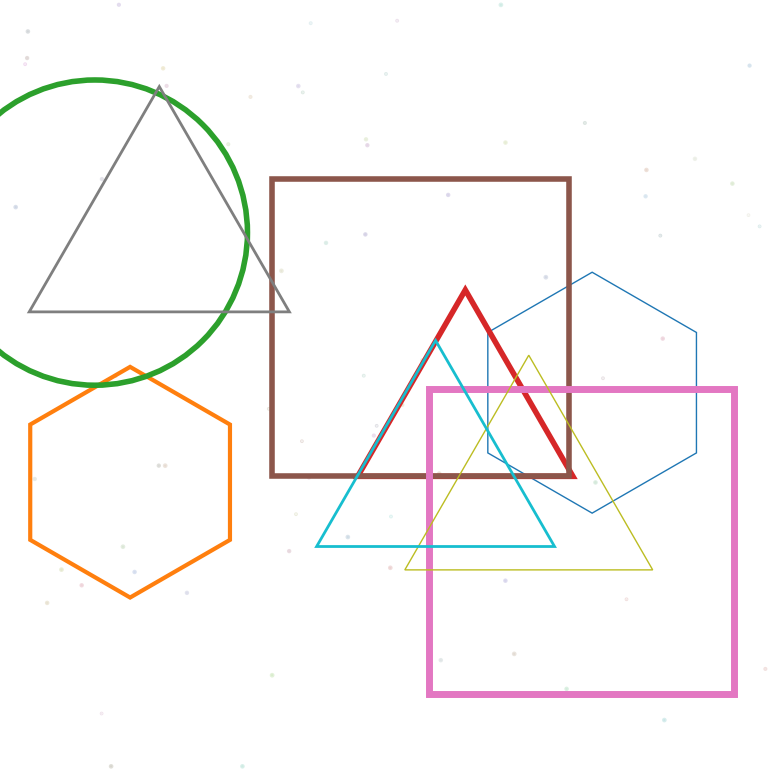[{"shape": "hexagon", "thickness": 0.5, "radius": 0.78, "center": [0.769, 0.49]}, {"shape": "hexagon", "thickness": 1.5, "radius": 0.75, "center": [0.169, 0.374]}, {"shape": "circle", "thickness": 2, "radius": 0.99, "center": [0.123, 0.698]}, {"shape": "triangle", "thickness": 2, "radius": 0.81, "center": [0.604, 0.462]}, {"shape": "square", "thickness": 2, "radius": 0.96, "center": [0.546, 0.575]}, {"shape": "square", "thickness": 2.5, "radius": 0.99, "center": [0.755, 0.297]}, {"shape": "triangle", "thickness": 1, "radius": 0.98, "center": [0.207, 0.693]}, {"shape": "triangle", "thickness": 0.5, "radius": 0.93, "center": [0.687, 0.353]}, {"shape": "triangle", "thickness": 1, "radius": 0.89, "center": [0.566, 0.379]}]